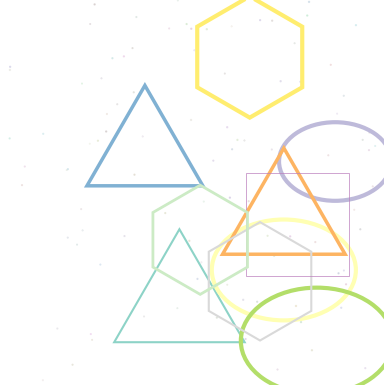[{"shape": "triangle", "thickness": 1.5, "radius": 0.98, "center": [0.466, 0.209]}, {"shape": "oval", "thickness": 3, "radius": 0.94, "center": [0.737, 0.299]}, {"shape": "oval", "thickness": 3, "radius": 0.73, "center": [0.871, 0.58]}, {"shape": "triangle", "thickness": 2.5, "radius": 0.87, "center": [0.376, 0.604]}, {"shape": "triangle", "thickness": 2.5, "radius": 0.92, "center": [0.737, 0.432]}, {"shape": "oval", "thickness": 3, "radius": 0.99, "center": [0.823, 0.115]}, {"shape": "hexagon", "thickness": 1.5, "radius": 0.77, "center": [0.675, 0.269]}, {"shape": "square", "thickness": 0.5, "radius": 0.67, "center": [0.772, 0.418]}, {"shape": "hexagon", "thickness": 2, "radius": 0.71, "center": [0.52, 0.377]}, {"shape": "hexagon", "thickness": 3, "radius": 0.79, "center": [0.649, 0.852]}]